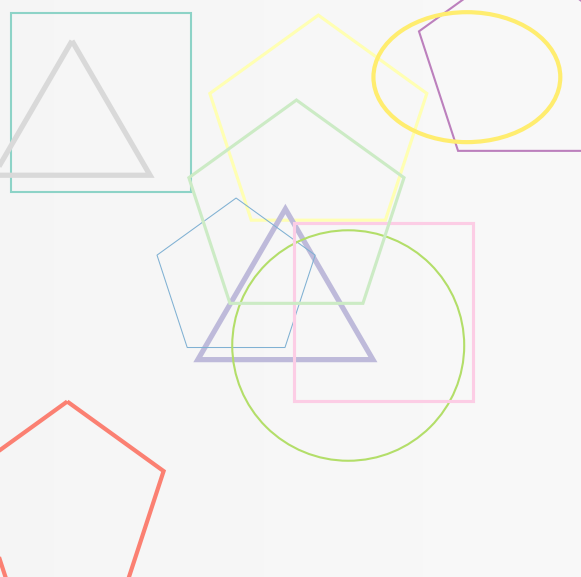[{"shape": "square", "thickness": 1, "radius": 0.77, "center": [0.174, 0.821]}, {"shape": "pentagon", "thickness": 1.5, "radius": 0.98, "center": [0.548, 0.777]}, {"shape": "triangle", "thickness": 2.5, "radius": 0.87, "center": [0.491, 0.463]}, {"shape": "pentagon", "thickness": 2, "radius": 0.87, "center": [0.116, 0.13]}, {"shape": "pentagon", "thickness": 0.5, "radius": 0.72, "center": [0.406, 0.513]}, {"shape": "circle", "thickness": 1, "radius": 1.0, "center": [0.599, 0.401]}, {"shape": "square", "thickness": 1.5, "radius": 0.77, "center": [0.659, 0.458]}, {"shape": "triangle", "thickness": 2.5, "radius": 0.78, "center": [0.124, 0.773]}, {"shape": "pentagon", "thickness": 1, "radius": 0.93, "center": [0.897, 0.888]}, {"shape": "pentagon", "thickness": 1.5, "radius": 0.97, "center": [0.51, 0.631]}, {"shape": "oval", "thickness": 2, "radius": 0.8, "center": [0.803, 0.866]}]